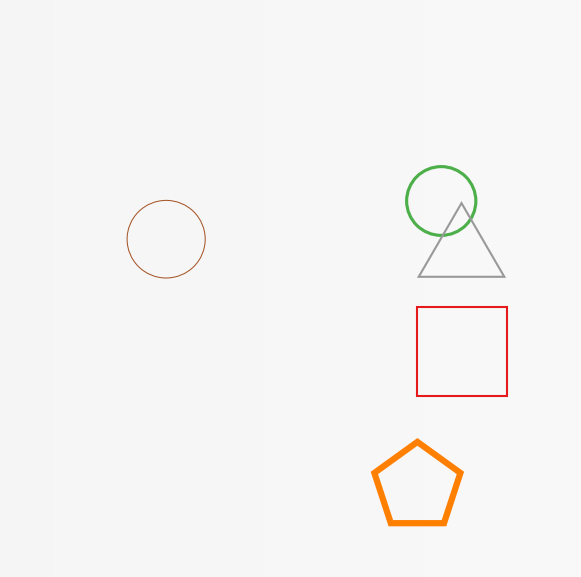[{"shape": "square", "thickness": 1, "radius": 0.38, "center": [0.795, 0.39]}, {"shape": "circle", "thickness": 1.5, "radius": 0.3, "center": [0.759, 0.651]}, {"shape": "pentagon", "thickness": 3, "radius": 0.39, "center": [0.718, 0.156]}, {"shape": "circle", "thickness": 0.5, "radius": 0.34, "center": [0.286, 0.585]}, {"shape": "triangle", "thickness": 1, "radius": 0.43, "center": [0.794, 0.562]}]